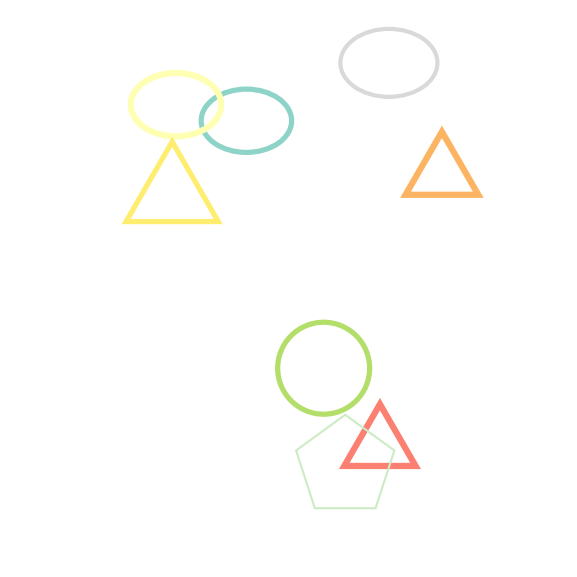[{"shape": "oval", "thickness": 2.5, "radius": 0.39, "center": [0.427, 0.79]}, {"shape": "oval", "thickness": 3, "radius": 0.39, "center": [0.305, 0.818]}, {"shape": "triangle", "thickness": 3, "radius": 0.36, "center": [0.658, 0.228]}, {"shape": "triangle", "thickness": 3, "radius": 0.36, "center": [0.765, 0.698]}, {"shape": "circle", "thickness": 2.5, "radius": 0.4, "center": [0.56, 0.362]}, {"shape": "oval", "thickness": 2, "radius": 0.42, "center": [0.673, 0.89]}, {"shape": "pentagon", "thickness": 1, "radius": 0.45, "center": [0.598, 0.191]}, {"shape": "triangle", "thickness": 2.5, "radius": 0.46, "center": [0.298, 0.662]}]